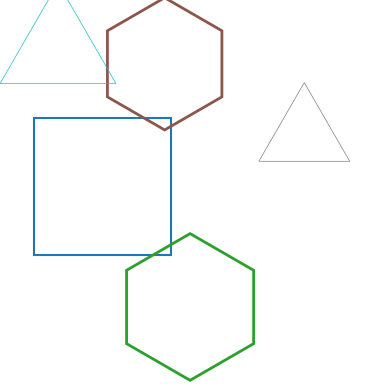[{"shape": "square", "thickness": 1.5, "radius": 0.89, "center": [0.267, 0.516]}, {"shape": "hexagon", "thickness": 2, "radius": 0.95, "center": [0.494, 0.203]}, {"shape": "hexagon", "thickness": 2, "radius": 0.86, "center": [0.428, 0.834]}, {"shape": "triangle", "thickness": 0.5, "radius": 0.68, "center": [0.79, 0.649]}, {"shape": "triangle", "thickness": 0.5, "radius": 0.87, "center": [0.151, 0.87]}]